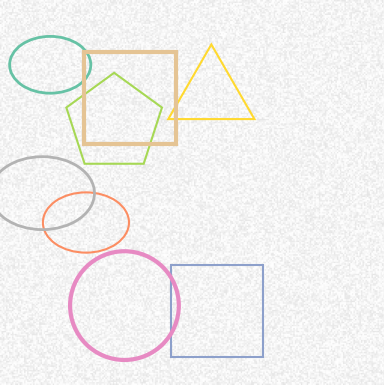[{"shape": "oval", "thickness": 2, "radius": 0.53, "center": [0.13, 0.832]}, {"shape": "oval", "thickness": 1.5, "radius": 0.56, "center": [0.223, 0.422]}, {"shape": "square", "thickness": 1.5, "radius": 0.6, "center": [0.564, 0.193]}, {"shape": "circle", "thickness": 3, "radius": 0.71, "center": [0.323, 0.206]}, {"shape": "pentagon", "thickness": 1.5, "radius": 0.65, "center": [0.296, 0.68]}, {"shape": "triangle", "thickness": 1.5, "radius": 0.65, "center": [0.549, 0.755]}, {"shape": "square", "thickness": 3, "radius": 0.59, "center": [0.338, 0.745]}, {"shape": "oval", "thickness": 2, "radius": 0.68, "center": [0.11, 0.498]}]